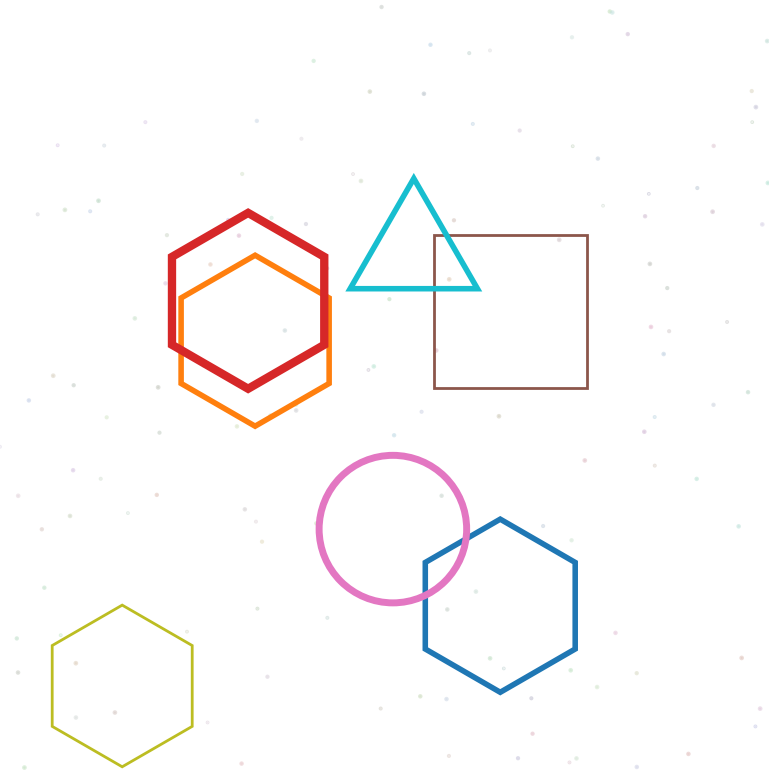[{"shape": "hexagon", "thickness": 2, "radius": 0.56, "center": [0.65, 0.213]}, {"shape": "hexagon", "thickness": 2, "radius": 0.55, "center": [0.331, 0.558]}, {"shape": "hexagon", "thickness": 3, "radius": 0.57, "center": [0.322, 0.609]}, {"shape": "square", "thickness": 1, "radius": 0.5, "center": [0.663, 0.595]}, {"shape": "circle", "thickness": 2.5, "radius": 0.48, "center": [0.51, 0.313]}, {"shape": "hexagon", "thickness": 1, "radius": 0.52, "center": [0.159, 0.109]}, {"shape": "triangle", "thickness": 2, "radius": 0.48, "center": [0.537, 0.673]}]